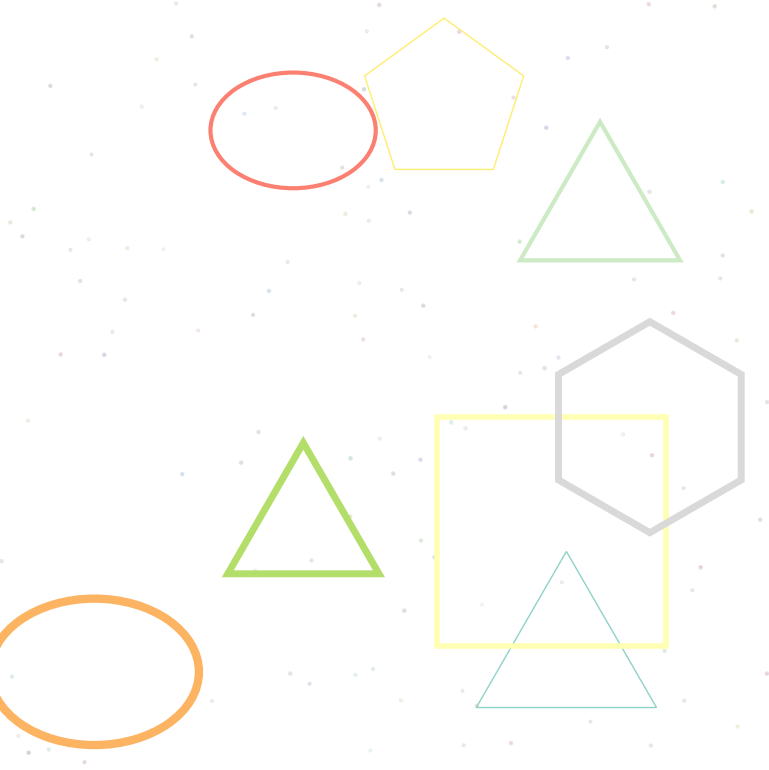[{"shape": "triangle", "thickness": 0.5, "radius": 0.68, "center": [0.736, 0.149]}, {"shape": "square", "thickness": 2, "radius": 0.74, "center": [0.717, 0.31]}, {"shape": "oval", "thickness": 1.5, "radius": 0.54, "center": [0.381, 0.831]}, {"shape": "oval", "thickness": 3, "radius": 0.68, "center": [0.123, 0.127]}, {"shape": "triangle", "thickness": 2.5, "radius": 0.57, "center": [0.394, 0.311]}, {"shape": "hexagon", "thickness": 2.5, "radius": 0.68, "center": [0.844, 0.445]}, {"shape": "triangle", "thickness": 1.5, "radius": 0.6, "center": [0.779, 0.722]}, {"shape": "pentagon", "thickness": 0.5, "radius": 0.54, "center": [0.577, 0.868]}]